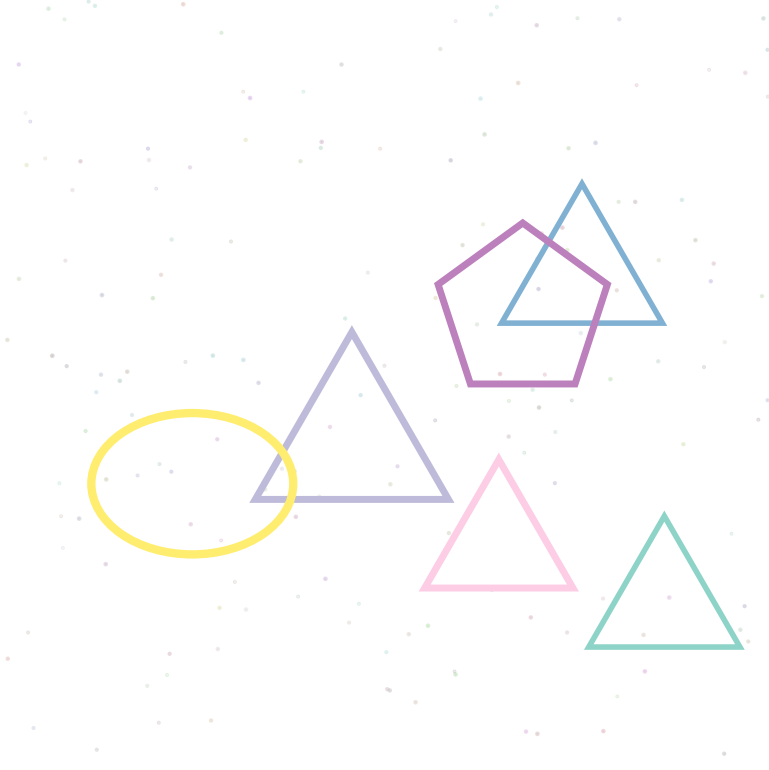[{"shape": "triangle", "thickness": 2, "radius": 0.57, "center": [0.863, 0.216]}, {"shape": "triangle", "thickness": 2.5, "radius": 0.72, "center": [0.457, 0.424]}, {"shape": "triangle", "thickness": 2, "radius": 0.6, "center": [0.756, 0.641]}, {"shape": "triangle", "thickness": 2.5, "radius": 0.56, "center": [0.648, 0.292]}, {"shape": "pentagon", "thickness": 2.5, "radius": 0.58, "center": [0.679, 0.595]}, {"shape": "oval", "thickness": 3, "radius": 0.66, "center": [0.25, 0.372]}]